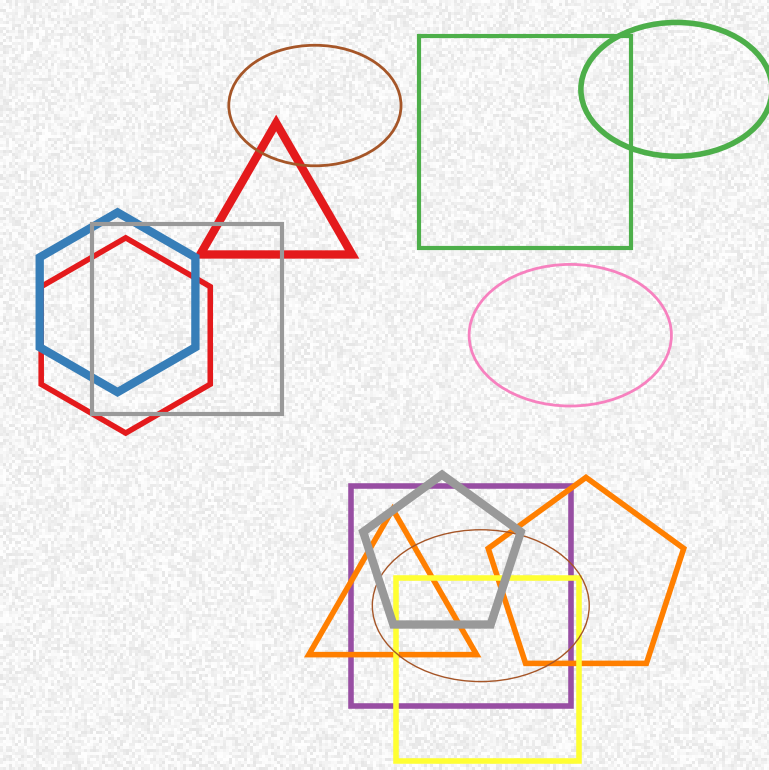[{"shape": "hexagon", "thickness": 2, "radius": 0.63, "center": [0.163, 0.564]}, {"shape": "triangle", "thickness": 3, "radius": 0.57, "center": [0.359, 0.726]}, {"shape": "hexagon", "thickness": 3, "radius": 0.58, "center": [0.153, 0.607]}, {"shape": "oval", "thickness": 2, "radius": 0.62, "center": [0.879, 0.884]}, {"shape": "square", "thickness": 1.5, "radius": 0.69, "center": [0.682, 0.816]}, {"shape": "square", "thickness": 2, "radius": 0.71, "center": [0.598, 0.226]}, {"shape": "pentagon", "thickness": 2, "radius": 0.67, "center": [0.761, 0.246]}, {"shape": "triangle", "thickness": 2, "radius": 0.63, "center": [0.51, 0.213]}, {"shape": "square", "thickness": 2, "radius": 0.59, "center": [0.633, 0.13]}, {"shape": "oval", "thickness": 1, "radius": 0.56, "center": [0.409, 0.863]}, {"shape": "oval", "thickness": 0.5, "radius": 0.7, "center": [0.624, 0.213]}, {"shape": "oval", "thickness": 1, "radius": 0.66, "center": [0.741, 0.565]}, {"shape": "pentagon", "thickness": 3, "radius": 0.54, "center": [0.574, 0.276]}, {"shape": "square", "thickness": 1.5, "radius": 0.62, "center": [0.243, 0.585]}]